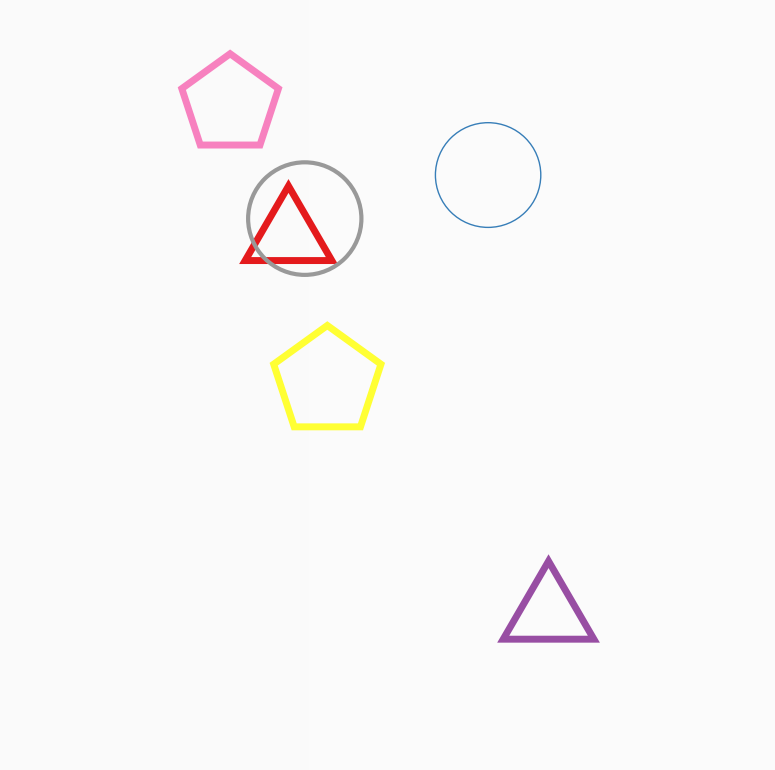[{"shape": "triangle", "thickness": 2.5, "radius": 0.32, "center": [0.372, 0.694]}, {"shape": "circle", "thickness": 0.5, "radius": 0.34, "center": [0.63, 0.773]}, {"shape": "triangle", "thickness": 2.5, "radius": 0.34, "center": [0.708, 0.204]}, {"shape": "pentagon", "thickness": 2.5, "radius": 0.36, "center": [0.422, 0.505]}, {"shape": "pentagon", "thickness": 2.5, "radius": 0.33, "center": [0.297, 0.865]}, {"shape": "circle", "thickness": 1.5, "radius": 0.37, "center": [0.393, 0.716]}]